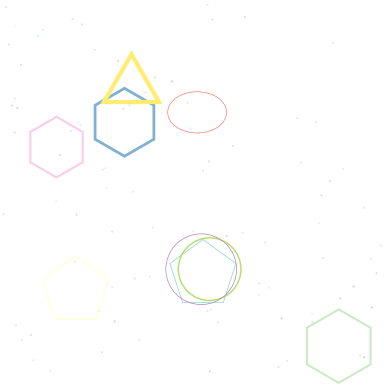[{"shape": "pentagon", "thickness": 0.5, "radius": 0.45, "center": [0.527, 0.288]}, {"shape": "pentagon", "thickness": 0.5, "radius": 0.45, "center": [0.196, 0.244]}, {"shape": "oval", "thickness": 0.5, "radius": 0.38, "center": [0.512, 0.708]}, {"shape": "hexagon", "thickness": 2, "radius": 0.44, "center": [0.323, 0.682]}, {"shape": "circle", "thickness": 1, "radius": 0.41, "center": [0.545, 0.301]}, {"shape": "hexagon", "thickness": 1.5, "radius": 0.39, "center": [0.147, 0.618]}, {"shape": "circle", "thickness": 0.5, "radius": 0.46, "center": [0.523, 0.301]}, {"shape": "hexagon", "thickness": 1.5, "radius": 0.48, "center": [0.88, 0.101]}, {"shape": "triangle", "thickness": 3, "radius": 0.41, "center": [0.341, 0.776]}]